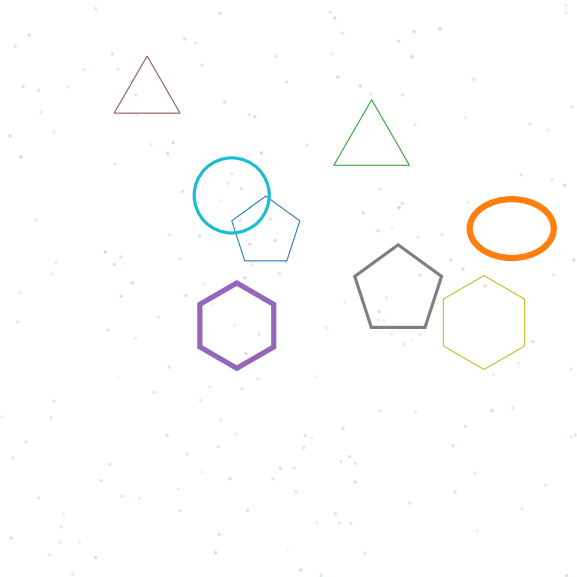[{"shape": "pentagon", "thickness": 0.5, "radius": 0.31, "center": [0.46, 0.598]}, {"shape": "oval", "thickness": 3, "radius": 0.36, "center": [0.886, 0.603]}, {"shape": "triangle", "thickness": 0.5, "radius": 0.38, "center": [0.644, 0.751]}, {"shape": "hexagon", "thickness": 2.5, "radius": 0.37, "center": [0.41, 0.435]}, {"shape": "triangle", "thickness": 0.5, "radius": 0.33, "center": [0.255, 0.836]}, {"shape": "pentagon", "thickness": 1.5, "radius": 0.4, "center": [0.689, 0.496]}, {"shape": "hexagon", "thickness": 0.5, "radius": 0.41, "center": [0.838, 0.441]}, {"shape": "circle", "thickness": 1.5, "radius": 0.33, "center": [0.401, 0.661]}]